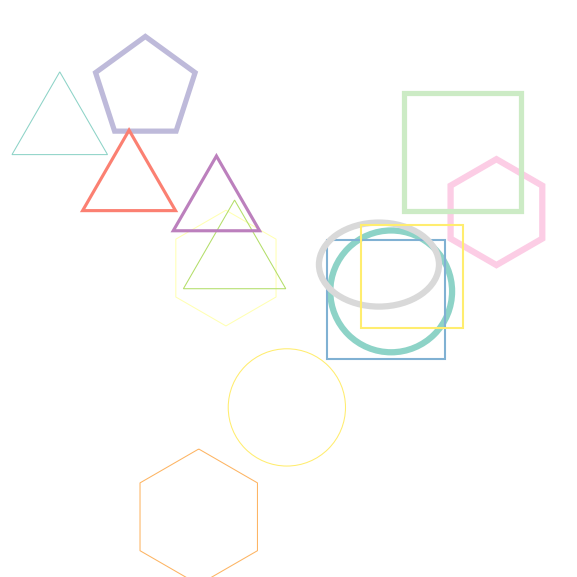[{"shape": "triangle", "thickness": 0.5, "radius": 0.48, "center": [0.103, 0.779]}, {"shape": "circle", "thickness": 3, "radius": 0.53, "center": [0.677, 0.495]}, {"shape": "hexagon", "thickness": 0.5, "radius": 0.5, "center": [0.391, 0.535]}, {"shape": "pentagon", "thickness": 2.5, "radius": 0.45, "center": [0.252, 0.845]}, {"shape": "triangle", "thickness": 1.5, "radius": 0.46, "center": [0.224, 0.681]}, {"shape": "square", "thickness": 1, "radius": 0.51, "center": [0.669, 0.481]}, {"shape": "hexagon", "thickness": 0.5, "radius": 0.59, "center": [0.344, 0.104]}, {"shape": "triangle", "thickness": 0.5, "radius": 0.51, "center": [0.406, 0.55]}, {"shape": "hexagon", "thickness": 3, "radius": 0.46, "center": [0.86, 0.632]}, {"shape": "oval", "thickness": 3, "radius": 0.52, "center": [0.656, 0.541]}, {"shape": "triangle", "thickness": 1.5, "radius": 0.43, "center": [0.375, 0.643]}, {"shape": "square", "thickness": 2.5, "radius": 0.51, "center": [0.801, 0.736]}, {"shape": "square", "thickness": 1, "radius": 0.44, "center": [0.713, 0.52]}, {"shape": "circle", "thickness": 0.5, "radius": 0.51, "center": [0.497, 0.294]}]